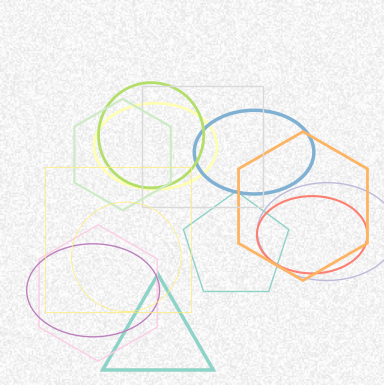[{"shape": "pentagon", "thickness": 1, "radius": 0.72, "center": [0.613, 0.359]}, {"shape": "triangle", "thickness": 2.5, "radius": 0.83, "center": [0.41, 0.122]}, {"shape": "oval", "thickness": 2, "radius": 0.8, "center": [0.404, 0.62]}, {"shape": "oval", "thickness": 1, "radius": 0.91, "center": [0.85, 0.398]}, {"shape": "oval", "thickness": 1.5, "radius": 0.72, "center": [0.811, 0.39]}, {"shape": "oval", "thickness": 2.5, "radius": 0.78, "center": [0.66, 0.605]}, {"shape": "hexagon", "thickness": 2, "radius": 0.97, "center": [0.787, 0.465]}, {"shape": "circle", "thickness": 2, "radius": 0.68, "center": [0.393, 0.649]}, {"shape": "hexagon", "thickness": 1, "radius": 0.89, "center": [0.255, 0.239]}, {"shape": "square", "thickness": 1, "radius": 0.79, "center": [0.526, 0.619]}, {"shape": "oval", "thickness": 1, "radius": 0.86, "center": [0.242, 0.246]}, {"shape": "hexagon", "thickness": 1.5, "radius": 0.72, "center": [0.318, 0.598]}, {"shape": "square", "thickness": 0.5, "radius": 0.95, "center": [0.306, 0.378]}, {"shape": "circle", "thickness": 0.5, "radius": 0.71, "center": [0.328, 0.333]}]